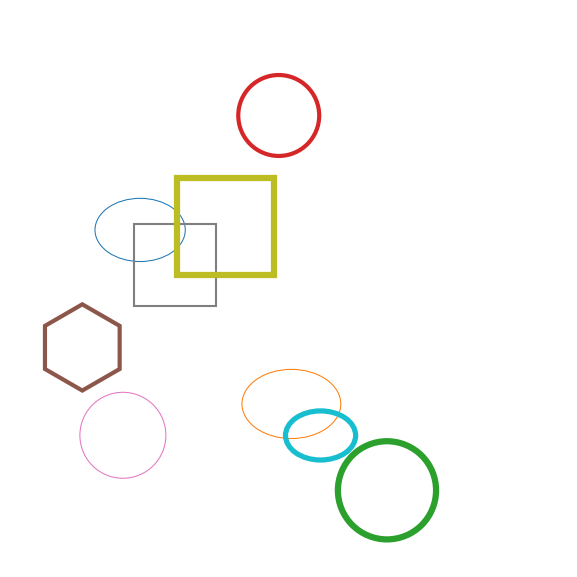[{"shape": "oval", "thickness": 0.5, "radius": 0.39, "center": [0.243, 0.601]}, {"shape": "oval", "thickness": 0.5, "radius": 0.43, "center": [0.505, 0.3]}, {"shape": "circle", "thickness": 3, "radius": 0.42, "center": [0.67, 0.15]}, {"shape": "circle", "thickness": 2, "radius": 0.35, "center": [0.483, 0.799]}, {"shape": "hexagon", "thickness": 2, "radius": 0.37, "center": [0.143, 0.398]}, {"shape": "circle", "thickness": 0.5, "radius": 0.37, "center": [0.213, 0.245]}, {"shape": "square", "thickness": 1, "radius": 0.35, "center": [0.304, 0.54]}, {"shape": "square", "thickness": 3, "radius": 0.42, "center": [0.391, 0.607]}, {"shape": "oval", "thickness": 2.5, "radius": 0.3, "center": [0.555, 0.245]}]